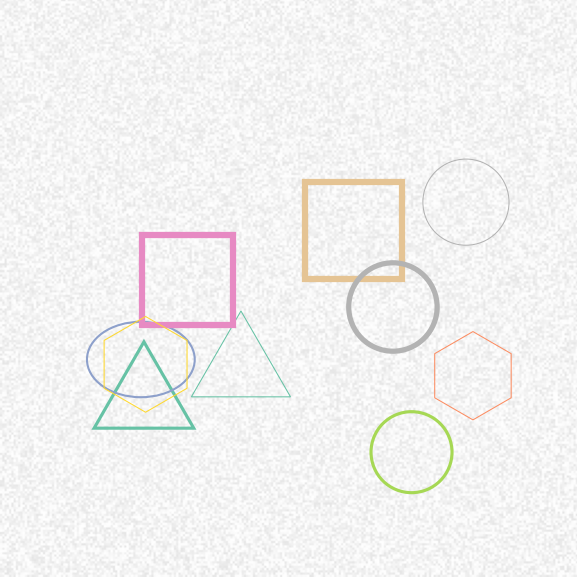[{"shape": "triangle", "thickness": 1.5, "radius": 0.5, "center": [0.249, 0.308]}, {"shape": "triangle", "thickness": 0.5, "radius": 0.5, "center": [0.417, 0.362]}, {"shape": "hexagon", "thickness": 0.5, "radius": 0.38, "center": [0.819, 0.349]}, {"shape": "oval", "thickness": 1, "radius": 0.47, "center": [0.244, 0.377]}, {"shape": "square", "thickness": 3, "radius": 0.39, "center": [0.324, 0.514]}, {"shape": "circle", "thickness": 1.5, "radius": 0.35, "center": [0.713, 0.216]}, {"shape": "hexagon", "thickness": 0.5, "radius": 0.41, "center": [0.252, 0.368]}, {"shape": "square", "thickness": 3, "radius": 0.42, "center": [0.612, 0.6]}, {"shape": "circle", "thickness": 0.5, "radius": 0.37, "center": [0.807, 0.649]}, {"shape": "circle", "thickness": 2.5, "radius": 0.38, "center": [0.68, 0.468]}]